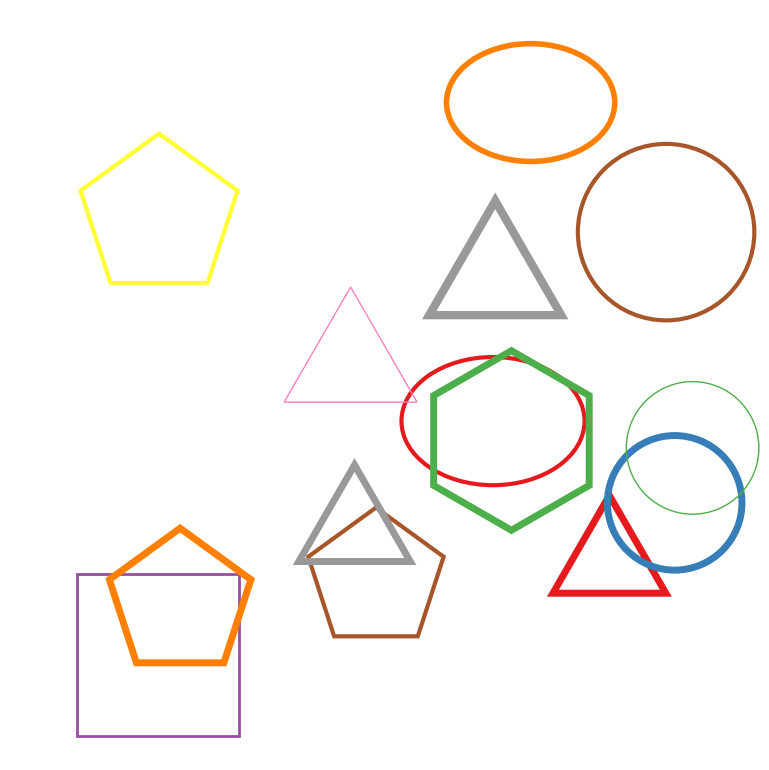[{"shape": "oval", "thickness": 1.5, "radius": 0.59, "center": [0.64, 0.453]}, {"shape": "triangle", "thickness": 2.5, "radius": 0.42, "center": [0.791, 0.272]}, {"shape": "circle", "thickness": 2.5, "radius": 0.44, "center": [0.876, 0.347]}, {"shape": "circle", "thickness": 0.5, "radius": 0.43, "center": [0.899, 0.418]}, {"shape": "hexagon", "thickness": 2.5, "radius": 0.58, "center": [0.664, 0.428]}, {"shape": "square", "thickness": 1, "radius": 0.52, "center": [0.205, 0.149]}, {"shape": "pentagon", "thickness": 2.5, "radius": 0.48, "center": [0.234, 0.217]}, {"shape": "oval", "thickness": 2, "radius": 0.55, "center": [0.689, 0.867]}, {"shape": "pentagon", "thickness": 1.5, "radius": 0.54, "center": [0.207, 0.719]}, {"shape": "pentagon", "thickness": 1.5, "radius": 0.46, "center": [0.488, 0.248]}, {"shape": "circle", "thickness": 1.5, "radius": 0.57, "center": [0.865, 0.699]}, {"shape": "triangle", "thickness": 0.5, "radius": 0.5, "center": [0.455, 0.528]}, {"shape": "triangle", "thickness": 2.5, "radius": 0.42, "center": [0.46, 0.313]}, {"shape": "triangle", "thickness": 3, "radius": 0.49, "center": [0.643, 0.64]}]